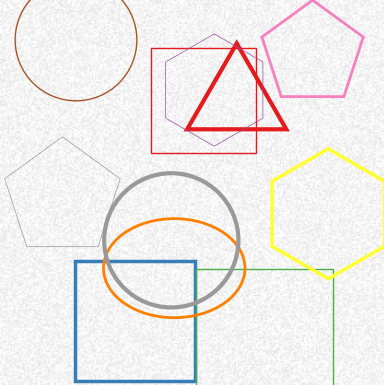[{"shape": "square", "thickness": 1, "radius": 0.68, "center": [0.528, 0.74]}, {"shape": "triangle", "thickness": 3, "radius": 0.74, "center": [0.615, 0.739]}, {"shape": "square", "thickness": 2.5, "radius": 0.78, "center": [0.35, 0.166]}, {"shape": "square", "thickness": 1, "radius": 0.89, "center": [0.686, 0.124]}, {"shape": "hexagon", "thickness": 0.5, "radius": 0.73, "center": [0.557, 0.766]}, {"shape": "oval", "thickness": 2, "radius": 0.92, "center": [0.453, 0.303]}, {"shape": "hexagon", "thickness": 2.5, "radius": 0.84, "center": [0.853, 0.445]}, {"shape": "circle", "thickness": 1, "radius": 0.79, "center": [0.197, 0.896]}, {"shape": "pentagon", "thickness": 2, "radius": 0.69, "center": [0.812, 0.861]}, {"shape": "circle", "thickness": 3, "radius": 0.87, "center": [0.445, 0.376]}, {"shape": "pentagon", "thickness": 0.5, "radius": 0.79, "center": [0.162, 0.487]}]